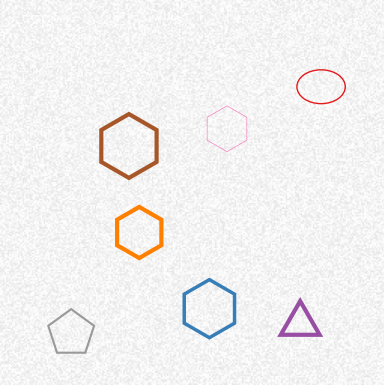[{"shape": "oval", "thickness": 1, "radius": 0.31, "center": [0.834, 0.775]}, {"shape": "hexagon", "thickness": 2.5, "radius": 0.38, "center": [0.544, 0.198]}, {"shape": "triangle", "thickness": 3, "radius": 0.29, "center": [0.78, 0.16]}, {"shape": "hexagon", "thickness": 3, "radius": 0.33, "center": [0.362, 0.396]}, {"shape": "hexagon", "thickness": 3, "radius": 0.41, "center": [0.335, 0.621]}, {"shape": "hexagon", "thickness": 0.5, "radius": 0.3, "center": [0.59, 0.666]}, {"shape": "pentagon", "thickness": 1.5, "radius": 0.31, "center": [0.185, 0.135]}]